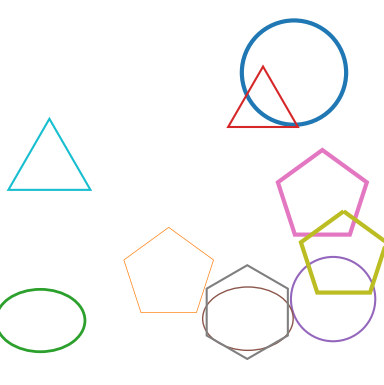[{"shape": "circle", "thickness": 3, "radius": 0.68, "center": [0.764, 0.811]}, {"shape": "pentagon", "thickness": 0.5, "radius": 0.61, "center": [0.438, 0.287]}, {"shape": "oval", "thickness": 2, "radius": 0.58, "center": [0.105, 0.167]}, {"shape": "triangle", "thickness": 1.5, "radius": 0.52, "center": [0.683, 0.722]}, {"shape": "circle", "thickness": 1.5, "radius": 0.55, "center": [0.865, 0.223]}, {"shape": "oval", "thickness": 1, "radius": 0.59, "center": [0.644, 0.172]}, {"shape": "pentagon", "thickness": 3, "radius": 0.61, "center": [0.837, 0.489]}, {"shape": "hexagon", "thickness": 1.5, "radius": 0.61, "center": [0.642, 0.189]}, {"shape": "pentagon", "thickness": 3, "radius": 0.58, "center": [0.893, 0.335]}, {"shape": "triangle", "thickness": 1.5, "radius": 0.62, "center": [0.128, 0.568]}]